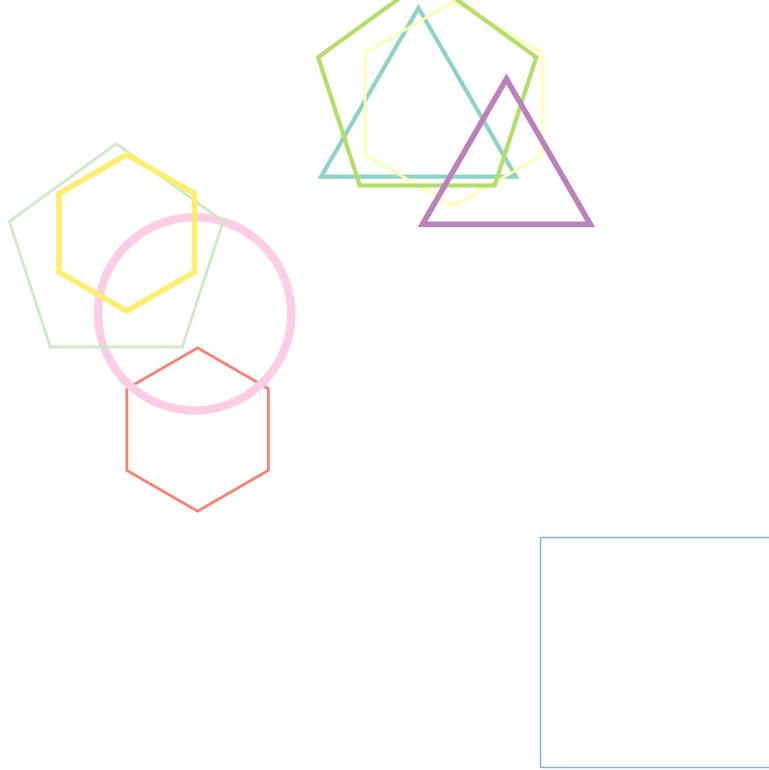[{"shape": "triangle", "thickness": 1.5, "radius": 0.73, "center": [0.543, 0.844]}, {"shape": "hexagon", "thickness": 1, "radius": 0.66, "center": [0.589, 0.865]}, {"shape": "hexagon", "thickness": 1, "radius": 0.53, "center": [0.257, 0.442]}, {"shape": "square", "thickness": 0.5, "radius": 0.75, "center": [0.851, 0.153]}, {"shape": "pentagon", "thickness": 1.5, "radius": 0.74, "center": [0.555, 0.88]}, {"shape": "circle", "thickness": 3, "radius": 0.63, "center": [0.253, 0.592]}, {"shape": "triangle", "thickness": 2, "radius": 0.63, "center": [0.658, 0.772]}, {"shape": "pentagon", "thickness": 1, "radius": 0.73, "center": [0.151, 0.667]}, {"shape": "hexagon", "thickness": 2, "radius": 0.51, "center": [0.165, 0.698]}]